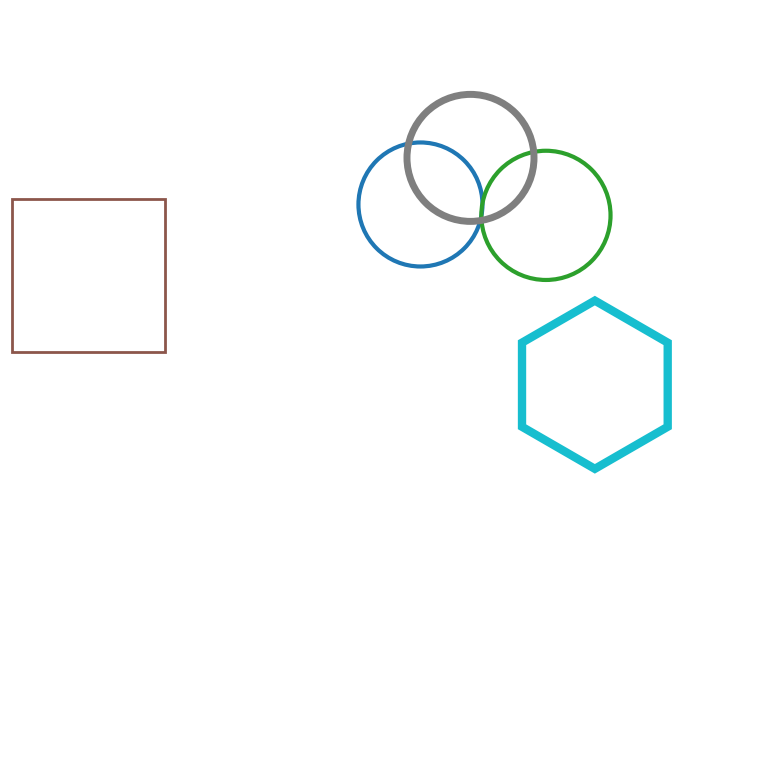[{"shape": "circle", "thickness": 1.5, "radius": 0.4, "center": [0.546, 0.734]}, {"shape": "circle", "thickness": 1.5, "radius": 0.42, "center": [0.709, 0.72]}, {"shape": "square", "thickness": 1, "radius": 0.5, "center": [0.115, 0.642]}, {"shape": "circle", "thickness": 2.5, "radius": 0.41, "center": [0.611, 0.795]}, {"shape": "hexagon", "thickness": 3, "radius": 0.55, "center": [0.773, 0.5]}]